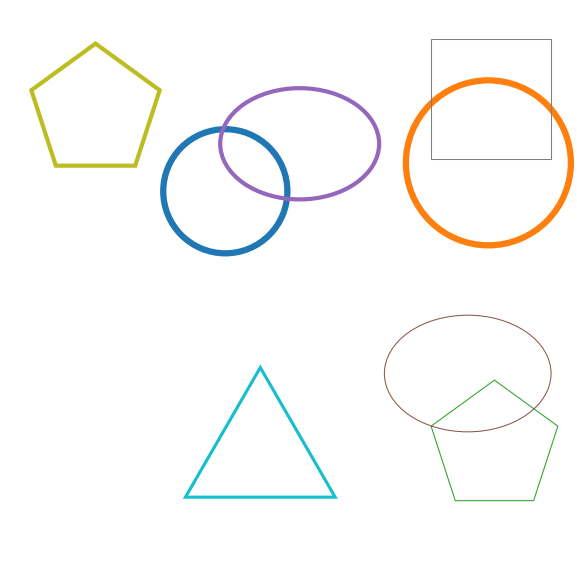[{"shape": "circle", "thickness": 3, "radius": 0.54, "center": [0.39, 0.668]}, {"shape": "circle", "thickness": 3, "radius": 0.71, "center": [0.846, 0.717]}, {"shape": "pentagon", "thickness": 0.5, "radius": 0.58, "center": [0.856, 0.225]}, {"shape": "oval", "thickness": 2, "radius": 0.69, "center": [0.519, 0.75]}, {"shape": "oval", "thickness": 0.5, "radius": 0.72, "center": [0.81, 0.352]}, {"shape": "square", "thickness": 0.5, "radius": 0.52, "center": [0.85, 0.828]}, {"shape": "pentagon", "thickness": 2, "radius": 0.58, "center": [0.165, 0.807]}, {"shape": "triangle", "thickness": 1.5, "radius": 0.75, "center": [0.451, 0.213]}]